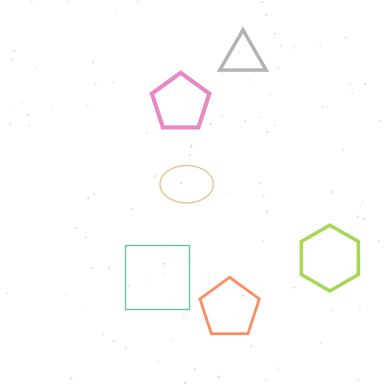[{"shape": "square", "thickness": 1, "radius": 0.42, "center": [0.408, 0.28]}, {"shape": "pentagon", "thickness": 2, "radius": 0.4, "center": [0.597, 0.199]}, {"shape": "pentagon", "thickness": 3, "radius": 0.39, "center": [0.469, 0.733]}, {"shape": "hexagon", "thickness": 2.5, "radius": 0.43, "center": [0.857, 0.33]}, {"shape": "oval", "thickness": 1, "radius": 0.35, "center": [0.485, 0.522]}, {"shape": "triangle", "thickness": 2.5, "radius": 0.35, "center": [0.631, 0.853]}]